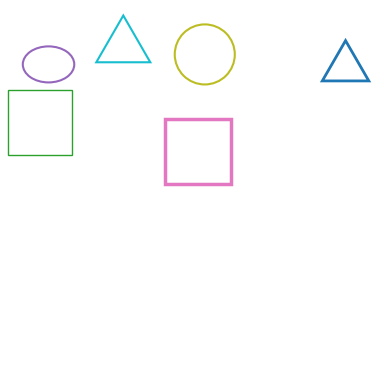[{"shape": "triangle", "thickness": 2, "radius": 0.35, "center": [0.898, 0.825]}, {"shape": "square", "thickness": 1, "radius": 0.42, "center": [0.104, 0.682]}, {"shape": "oval", "thickness": 1.5, "radius": 0.33, "center": [0.126, 0.833]}, {"shape": "square", "thickness": 2.5, "radius": 0.43, "center": [0.514, 0.607]}, {"shape": "circle", "thickness": 1.5, "radius": 0.39, "center": [0.532, 0.859]}, {"shape": "triangle", "thickness": 1.5, "radius": 0.4, "center": [0.32, 0.879]}]